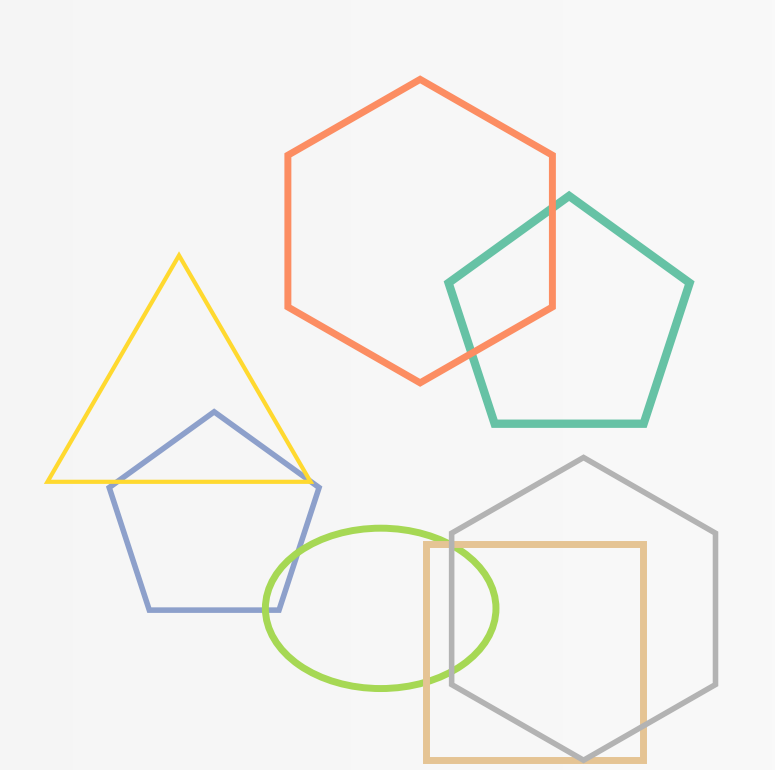[{"shape": "pentagon", "thickness": 3, "radius": 0.82, "center": [0.734, 0.582]}, {"shape": "hexagon", "thickness": 2.5, "radius": 0.99, "center": [0.542, 0.7]}, {"shape": "pentagon", "thickness": 2, "radius": 0.71, "center": [0.276, 0.323]}, {"shape": "oval", "thickness": 2.5, "radius": 0.74, "center": [0.491, 0.21]}, {"shape": "triangle", "thickness": 1.5, "radius": 0.98, "center": [0.231, 0.472]}, {"shape": "square", "thickness": 2.5, "radius": 0.7, "center": [0.69, 0.154]}, {"shape": "hexagon", "thickness": 2, "radius": 0.98, "center": [0.753, 0.209]}]